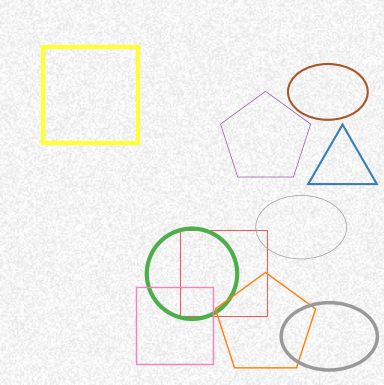[{"shape": "square", "thickness": 0.5, "radius": 0.56, "center": [0.58, 0.291]}, {"shape": "triangle", "thickness": 1.5, "radius": 0.51, "center": [0.89, 0.573]}, {"shape": "circle", "thickness": 3, "radius": 0.59, "center": [0.499, 0.289]}, {"shape": "pentagon", "thickness": 0.5, "radius": 0.62, "center": [0.69, 0.64]}, {"shape": "pentagon", "thickness": 1, "radius": 0.68, "center": [0.69, 0.155]}, {"shape": "square", "thickness": 3, "radius": 0.62, "center": [0.236, 0.753]}, {"shape": "oval", "thickness": 1.5, "radius": 0.52, "center": [0.852, 0.761]}, {"shape": "square", "thickness": 1, "radius": 0.5, "center": [0.453, 0.154]}, {"shape": "oval", "thickness": 2.5, "radius": 0.62, "center": [0.855, 0.126]}, {"shape": "oval", "thickness": 0.5, "radius": 0.59, "center": [0.782, 0.41]}]